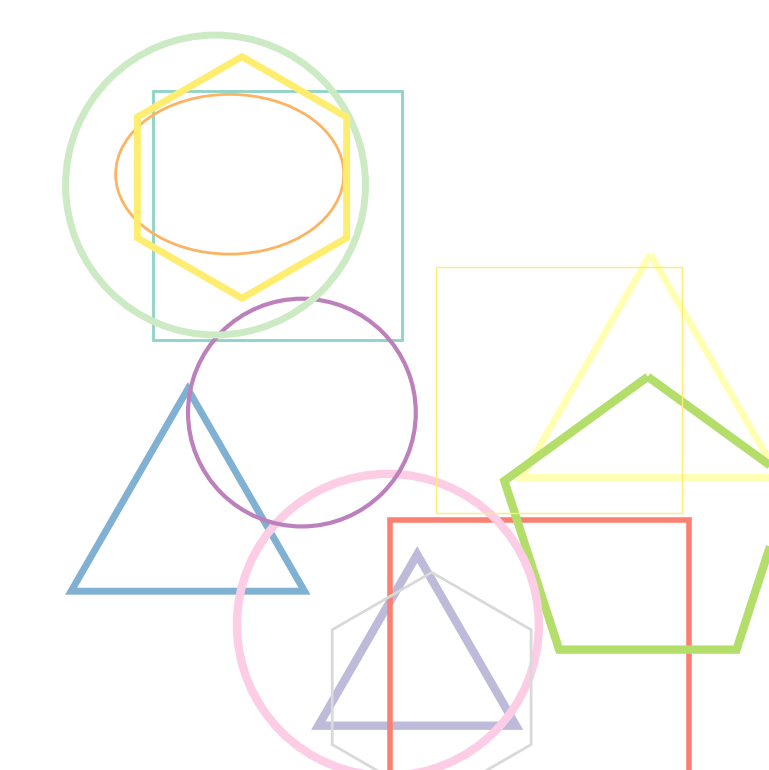[{"shape": "square", "thickness": 1, "radius": 0.81, "center": [0.36, 0.72]}, {"shape": "triangle", "thickness": 2.5, "radius": 0.97, "center": [0.845, 0.477]}, {"shape": "triangle", "thickness": 3, "radius": 0.74, "center": [0.542, 0.132]}, {"shape": "square", "thickness": 2, "radius": 0.97, "center": [0.701, 0.131]}, {"shape": "triangle", "thickness": 2.5, "radius": 0.88, "center": [0.244, 0.32]}, {"shape": "oval", "thickness": 1, "radius": 0.74, "center": [0.298, 0.774]}, {"shape": "pentagon", "thickness": 3, "radius": 0.98, "center": [0.841, 0.315]}, {"shape": "circle", "thickness": 3, "radius": 0.98, "center": [0.504, 0.189]}, {"shape": "hexagon", "thickness": 1, "radius": 0.75, "center": [0.561, 0.108]}, {"shape": "circle", "thickness": 1.5, "radius": 0.74, "center": [0.392, 0.464]}, {"shape": "circle", "thickness": 2.5, "radius": 0.97, "center": [0.28, 0.76]}, {"shape": "square", "thickness": 0.5, "radius": 0.8, "center": [0.726, 0.493]}, {"shape": "hexagon", "thickness": 2.5, "radius": 0.78, "center": [0.314, 0.77]}]